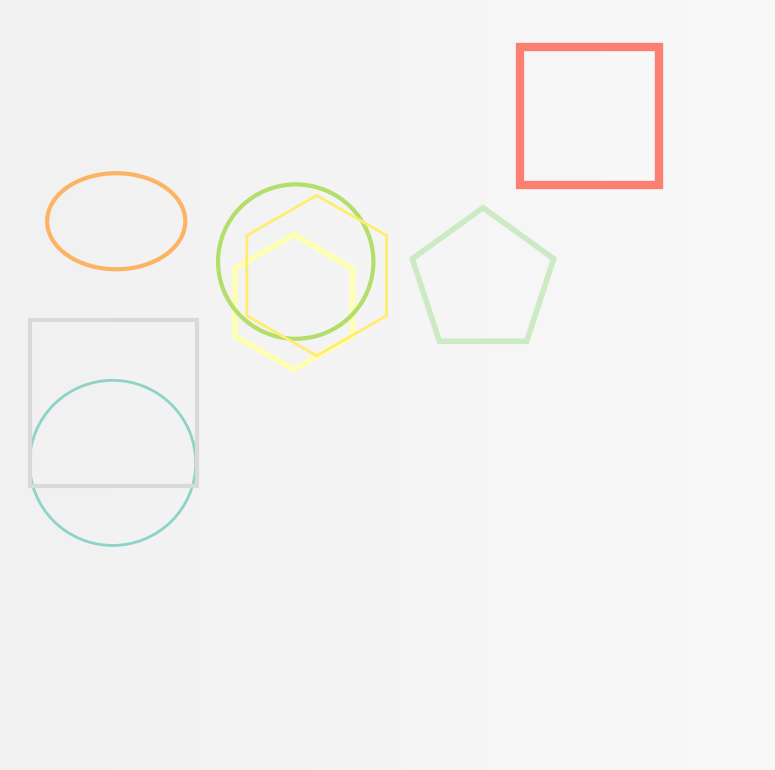[{"shape": "circle", "thickness": 1, "radius": 0.54, "center": [0.145, 0.399]}, {"shape": "hexagon", "thickness": 2, "radius": 0.44, "center": [0.379, 0.608]}, {"shape": "square", "thickness": 3, "radius": 0.45, "center": [0.761, 0.849]}, {"shape": "oval", "thickness": 1.5, "radius": 0.45, "center": [0.15, 0.713]}, {"shape": "circle", "thickness": 1.5, "radius": 0.5, "center": [0.382, 0.66]}, {"shape": "square", "thickness": 1.5, "radius": 0.54, "center": [0.146, 0.477]}, {"shape": "pentagon", "thickness": 2, "radius": 0.48, "center": [0.623, 0.634]}, {"shape": "hexagon", "thickness": 1, "radius": 0.52, "center": [0.409, 0.642]}]